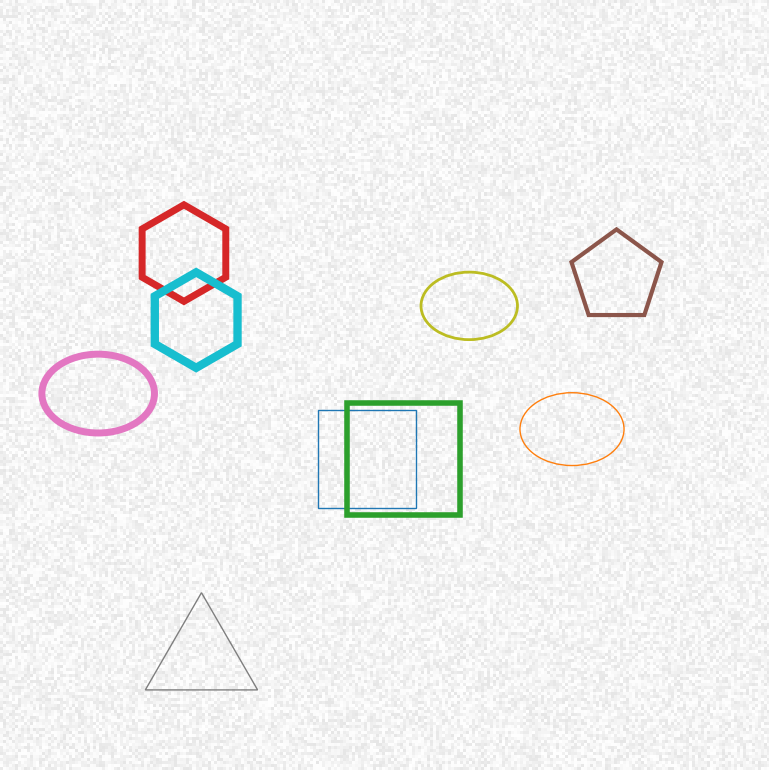[{"shape": "square", "thickness": 0.5, "radius": 0.32, "center": [0.476, 0.403]}, {"shape": "oval", "thickness": 0.5, "radius": 0.34, "center": [0.743, 0.443]}, {"shape": "square", "thickness": 2, "radius": 0.36, "center": [0.524, 0.404]}, {"shape": "hexagon", "thickness": 2.5, "radius": 0.31, "center": [0.239, 0.671]}, {"shape": "pentagon", "thickness": 1.5, "radius": 0.31, "center": [0.801, 0.641]}, {"shape": "oval", "thickness": 2.5, "radius": 0.37, "center": [0.128, 0.489]}, {"shape": "triangle", "thickness": 0.5, "radius": 0.42, "center": [0.262, 0.146]}, {"shape": "oval", "thickness": 1, "radius": 0.31, "center": [0.609, 0.603]}, {"shape": "hexagon", "thickness": 3, "radius": 0.31, "center": [0.255, 0.584]}]